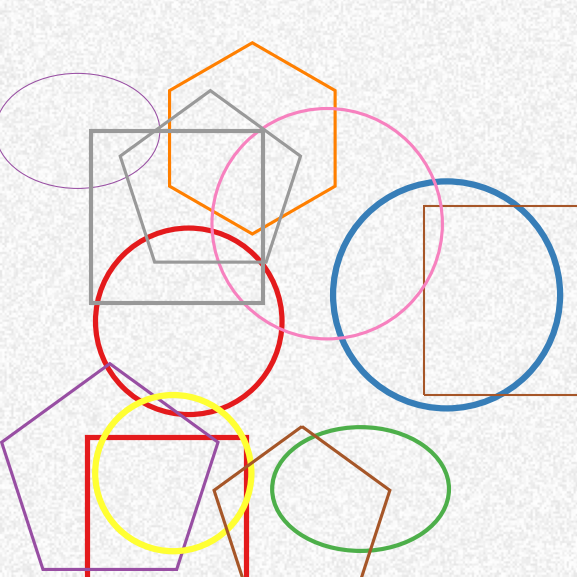[{"shape": "square", "thickness": 2.5, "radius": 0.69, "center": [0.288, 0.104]}, {"shape": "circle", "thickness": 2.5, "radius": 0.81, "center": [0.327, 0.443]}, {"shape": "circle", "thickness": 3, "radius": 0.98, "center": [0.773, 0.488]}, {"shape": "oval", "thickness": 2, "radius": 0.77, "center": [0.624, 0.152]}, {"shape": "oval", "thickness": 0.5, "radius": 0.71, "center": [0.134, 0.772]}, {"shape": "pentagon", "thickness": 1.5, "radius": 0.98, "center": [0.19, 0.172]}, {"shape": "hexagon", "thickness": 1.5, "radius": 0.83, "center": [0.437, 0.76]}, {"shape": "circle", "thickness": 3, "radius": 0.68, "center": [0.3, 0.18]}, {"shape": "square", "thickness": 1, "radius": 0.82, "center": [0.897, 0.479]}, {"shape": "pentagon", "thickness": 1.5, "radius": 0.8, "center": [0.523, 0.101]}, {"shape": "circle", "thickness": 1.5, "radius": 1.0, "center": [0.567, 0.612]}, {"shape": "square", "thickness": 2, "radius": 0.74, "center": [0.307, 0.624]}, {"shape": "pentagon", "thickness": 1.5, "radius": 0.82, "center": [0.364, 0.678]}]